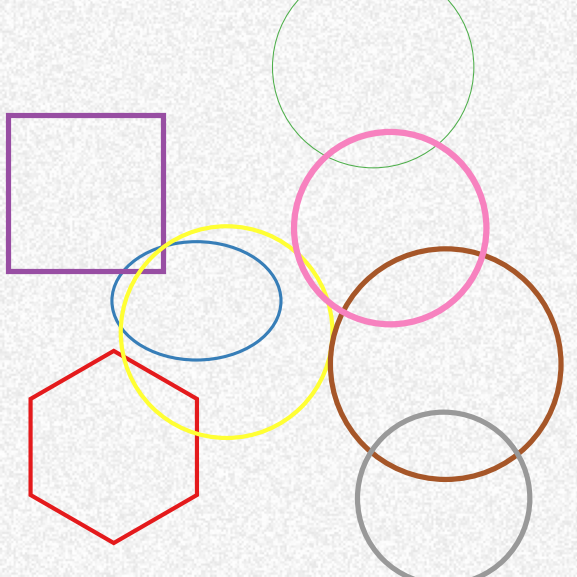[{"shape": "hexagon", "thickness": 2, "radius": 0.83, "center": [0.197, 0.225]}, {"shape": "oval", "thickness": 1.5, "radius": 0.73, "center": [0.34, 0.478]}, {"shape": "circle", "thickness": 0.5, "radius": 0.87, "center": [0.646, 0.883]}, {"shape": "square", "thickness": 2.5, "radius": 0.67, "center": [0.148, 0.665]}, {"shape": "circle", "thickness": 2, "radius": 0.92, "center": [0.392, 0.424]}, {"shape": "circle", "thickness": 2.5, "radius": 1.0, "center": [0.772, 0.369]}, {"shape": "circle", "thickness": 3, "radius": 0.83, "center": [0.676, 0.604]}, {"shape": "circle", "thickness": 2.5, "radius": 0.75, "center": [0.768, 0.136]}]